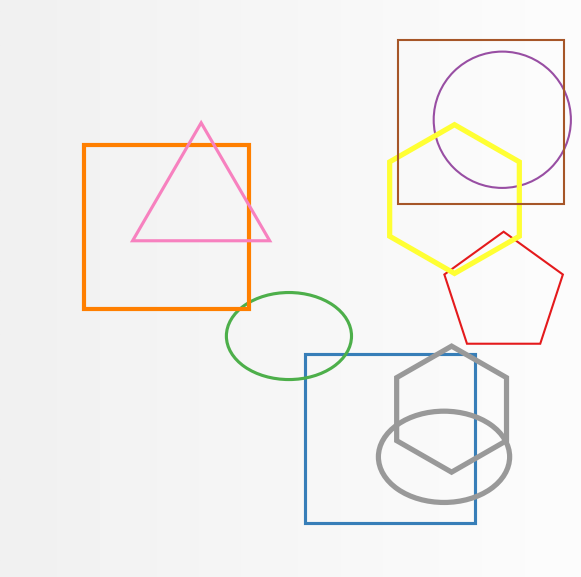[{"shape": "pentagon", "thickness": 1, "radius": 0.54, "center": [0.866, 0.491]}, {"shape": "square", "thickness": 1.5, "radius": 0.73, "center": [0.671, 0.24]}, {"shape": "oval", "thickness": 1.5, "radius": 0.54, "center": [0.497, 0.417]}, {"shape": "circle", "thickness": 1, "radius": 0.59, "center": [0.864, 0.792]}, {"shape": "square", "thickness": 2, "radius": 0.71, "center": [0.286, 0.606]}, {"shape": "hexagon", "thickness": 2.5, "radius": 0.64, "center": [0.782, 0.654]}, {"shape": "square", "thickness": 1, "radius": 0.71, "center": [0.827, 0.788]}, {"shape": "triangle", "thickness": 1.5, "radius": 0.68, "center": [0.346, 0.65]}, {"shape": "hexagon", "thickness": 2.5, "radius": 0.55, "center": [0.777, 0.291]}, {"shape": "oval", "thickness": 2.5, "radius": 0.56, "center": [0.764, 0.208]}]